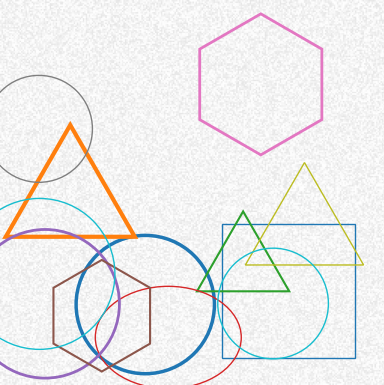[{"shape": "square", "thickness": 1, "radius": 0.87, "center": [0.749, 0.245]}, {"shape": "circle", "thickness": 2.5, "radius": 0.9, "center": [0.377, 0.209]}, {"shape": "triangle", "thickness": 3, "radius": 0.97, "center": [0.182, 0.482]}, {"shape": "triangle", "thickness": 1.5, "radius": 0.69, "center": [0.631, 0.313]}, {"shape": "oval", "thickness": 1, "radius": 0.95, "center": [0.437, 0.124]}, {"shape": "circle", "thickness": 2, "radius": 0.97, "center": [0.117, 0.211]}, {"shape": "hexagon", "thickness": 1.5, "radius": 0.72, "center": [0.264, 0.18]}, {"shape": "hexagon", "thickness": 2, "radius": 0.92, "center": [0.677, 0.781]}, {"shape": "circle", "thickness": 1, "radius": 0.69, "center": [0.101, 0.665]}, {"shape": "triangle", "thickness": 1, "radius": 0.89, "center": [0.791, 0.4]}, {"shape": "circle", "thickness": 1, "radius": 0.98, "center": [0.102, 0.289]}, {"shape": "circle", "thickness": 1, "radius": 0.72, "center": [0.709, 0.212]}]